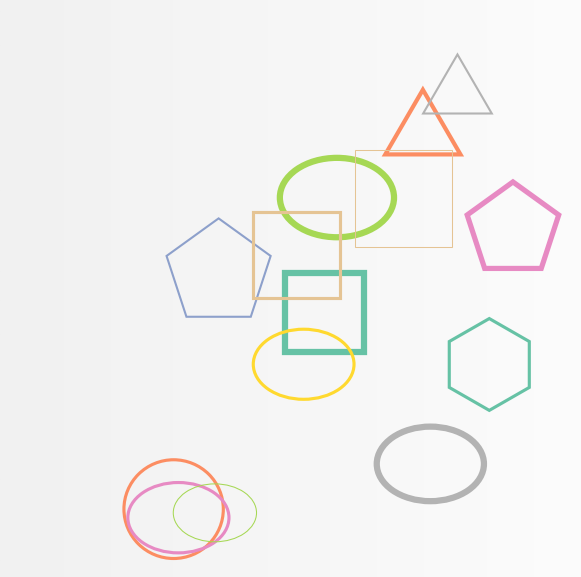[{"shape": "hexagon", "thickness": 1.5, "radius": 0.4, "center": [0.842, 0.368]}, {"shape": "square", "thickness": 3, "radius": 0.34, "center": [0.558, 0.459]}, {"shape": "circle", "thickness": 1.5, "radius": 0.43, "center": [0.299, 0.118]}, {"shape": "triangle", "thickness": 2, "radius": 0.37, "center": [0.728, 0.769]}, {"shape": "pentagon", "thickness": 1, "radius": 0.47, "center": [0.376, 0.527]}, {"shape": "pentagon", "thickness": 2.5, "radius": 0.41, "center": [0.882, 0.601]}, {"shape": "oval", "thickness": 1.5, "radius": 0.43, "center": [0.307, 0.103]}, {"shape": "oval", "thickness": 3, "radius": 0.49, "center": [0.58, 0.657]}, {"shape": "oval", "thickness": 0.5, "radius": 0.36, "center": [0.37, 0.111]}, {"shape": "oval", "thickness": 1.5, "radius": 0.43, "center": [0.522, 0.368]}, {"shape": "square", "thickness": 1.5, "radius": 0.37, "center": [0.51, 0.557]}, {"shape": "square", "thickness": 0.5, "radius": 0.42, "center": [0.695, 0.655]}, {"shape": "triangle", "thickness": 1, "radius": 0.34, "center": [0.787, 0.837]}, {"shape": "oval", "thickness": 3, "radius": 0.46, "center": [0.74, 0.196]}]